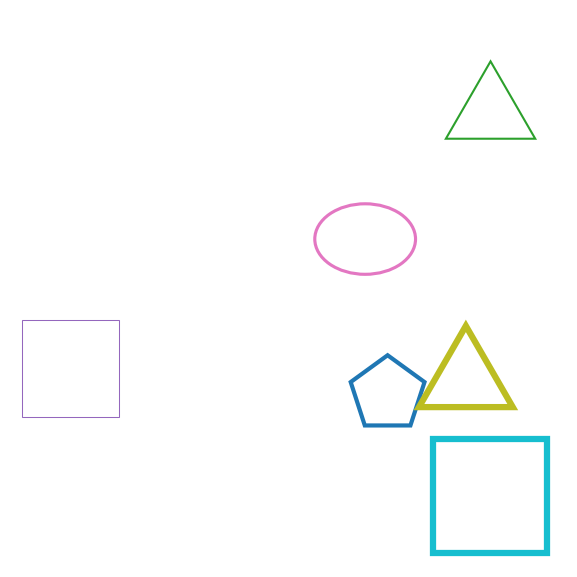[{"shape": "pentagon", "thickness": 2, "radius": 0.34, "center": [0.671, 0.317]}, {"shape": "triangle", "thickness": 1, "radius": 0.45, "center": [0.849, 0.804]}, {"shape": "square", "thickness": 0.5, "radius": 0.42, "center": [0.122, 0.361]}, {"shape": "oval", "thickness": 1.5, "radius": 0.44, "center": [0.632, 0.585]}, {"shape": "triangle", "thickness": 3, "radius": 0.47, "center": [0.807, 0.341]}, {"shape": "square", "thickness": 3, "radius": 0.49, "center": [0.849, 0.14]}]